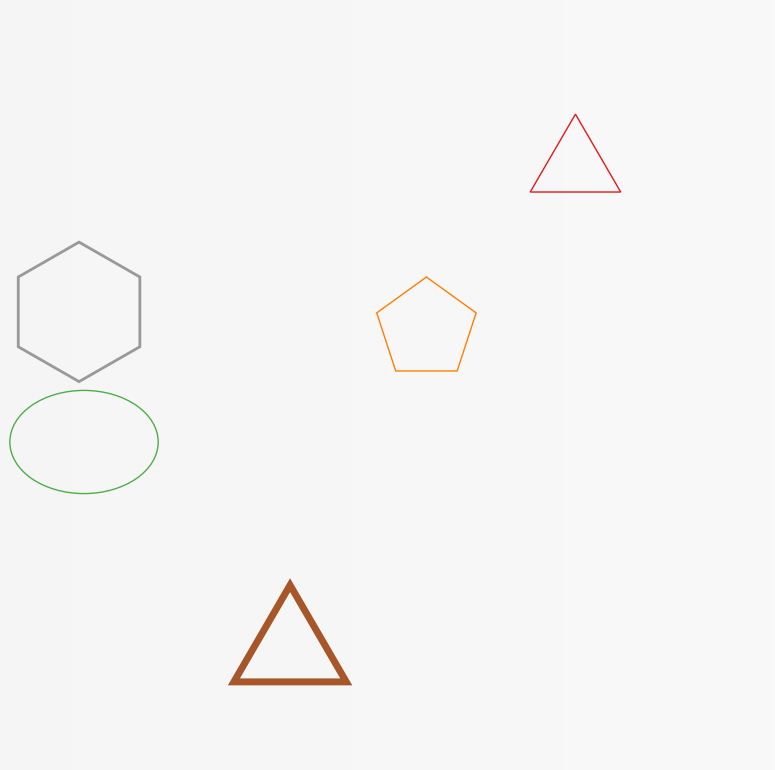[{"shape": "triangle", "thickness": 0.5, "radius": 0.34, "center": [0.743, 0.784]}, {"shape": "oval", "thickness": 0.5, "radius": 0.48, "center": [0.108, 0.426]}, {"shape": "pentagon", "thickness": 0.5, "radius": 0.34, "center": [0.55, 0.573]}, {"shape": "triangle", "thickness": 2.5, "radius": 0.42, "center": [0.374, 0.156]}, {"shape": "hexagon", "thickness": 1, "radius": 0.45, "center": [0.102, 0.595]}]